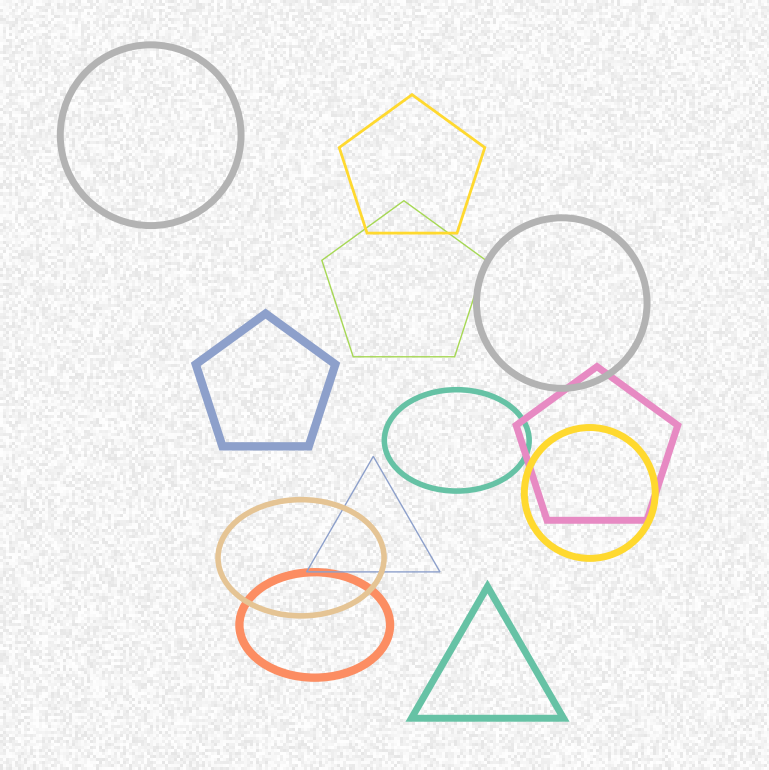[{"shape": "oval", "thickness": 2, "radius": 0.47, "center": [0.593, 0.428]}, {"shape": "triangle", "thickness": 2.5, "radius": 0.57, "center": [0.633, 0.124]}, {"shape": "oval", "thickness": 3, "radius": 0.49, "center": [0.409, 0.188]}, {"shape": "triangle", "thickness": 0.5, "radius": 0.5, "center": [0.485, 0.307]}, {"shape": "pentagon", "thickness": 3, "radius": 0.48, "center": [0.345, 0.497]}, {"shape": "pentagon", "thickness": 2.5, "radius": 0.55, "center": [0.775, 0.414]}, {"shape": "pentagon", "thickness": 0.5, "radius": 0.56, "center": [0.525, 0.627]}, {"shape": "pentagon", "thickness": 1, "radius": 0.5, "center": [0.535, 0.778]}, {"shape": "circle", "thickness": 2.5, "radius": 0.42, "center": [0.766, 0.36]}, {"shape": "oval", "thickness": 2, "radius": 0.54, "center": [0.391, 0.276]}, {"shape": "circle", "thickness": 2.5, "radius": 0.59, "center": [0.196, 0.824]}, {"shape": "circle", "thickness": 2.5, "radius": 0.55, "center": [0.73, 0.606]}]